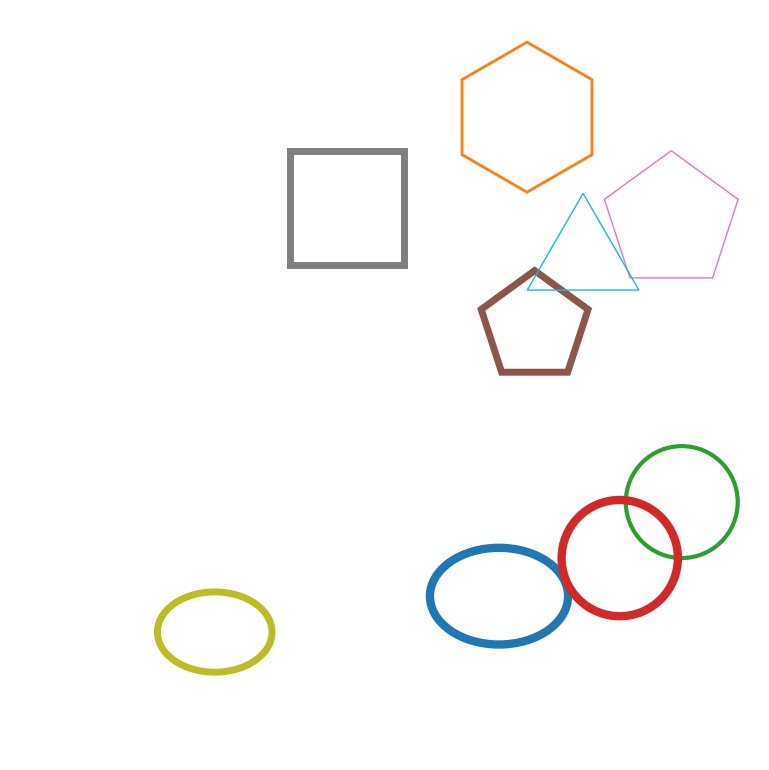[{"shape": "oval", "thickness": 3, "radius": 0.45, "center": [0.648, 0.226]}, {"shape": "hexagon", "thickness": 1, "radius": 0.49, "center": [0.684, 0.848]}, {"shape": "circle", "thickness": 1.5, "radius": 0.36, "center": [0.885, 0.348]}, {"shape": "circle", "thickness": 3, "radius": 0.38, "center": [0.805, 0.275]}, {"shape": "pentagon", "thickness": 2.5, "radius": 0.36, "center": [0.694, 0.576]}, {"shape": "pentagon", "thickness": 0.5, "radius": 0.46, "center": [0.872, 0.713]}, {"shape": "square", "thickness": 2.5, "radius": 0.37, "center": [0.45, 0.73]}, {"shape": "oval", "thickness": 2.5, "radius": 0.37, "center": [0.279, 0.179]}, {"shape": "triangle", "thickness": 0.5, "radius": 0.42, "center": [0.757, 0.665]}]